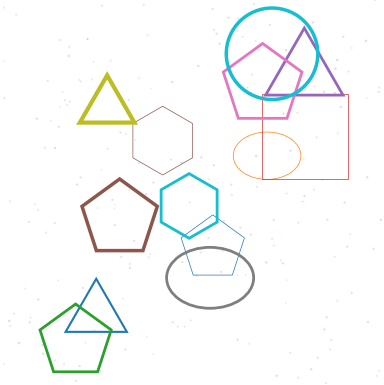[{"shape": "pentagon", "thickness": 0.5, "radius": 0.43, "center": [0.553, 0.355]}, {"shape": "triangle", "thickness": 1.5, "radius": 0.46, "center": [0.25, 0.184]}, {"shape": "oval", "thickness": 0.5, "radius": 0.44, "center": [0.694, 0.596]}, {"shape": "pentagon", "thickness": 2, "radius": 0.49, "center": [0.196, 0.113]}, {"shape": "square", "thickness": 0.5, "radius": 0.55, "center": [0.792, 0.645]}, {"shape": "triangle", "thickness": 2, "radius": 0.58, "center": [0.79, 0.811]}, {"shape": "pentagon", "thickness": 2.5, "radius": 0.51, "center": [0.311, 0.432]}, {"shape": "hexagon", "thickness": 0.5, "radius": 0.45, "center": [0.423, 0.635]}, {"shape": "pentagon", "thickness": 2, "radius": 0.54, "center": [0.682, 0.78]}, {"shape": "oval", "thickness": 2, "radius": 0.57, "center": [0.546, 0.278]}, {"shape": "triangle", "thickness": 3, "radius": 0.41, "center": [0.278, 0.722]}, {"shape": "circle", "thickness": 2.5, "radius": 0.59, "center": [0.707, 0.86]}, {"shape": "hexagon", "thickness": 2, "radius": 0.42, "center": [0.491, 0.465]}]